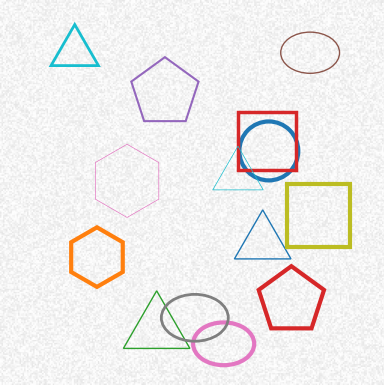[{"shape": "triangle", "thickness": 1, "radius": 0.42, "center": [0.682, 0.37]}, {"shape": "circle", "thickness": 3, "radius": 0.38, "center": [0.698, 0.608]}, {"shape": "hexagon", "thickness": 3, "radius": 0.39, "center": [0.252, 0.332]}, {"shape": "triangle", "thickness": 1, "radius": 0.5, "center": [0.407, 0.145]}, {"shape": "square", "thickness": 2.5, "radius": 0.37, "center": [0.694, 0.634]}, {"shape": "pentagon", "thickness": 3, "radius": 0.45, "center": [0.757, 0.219]}, {"shape": "pentagon", "thickness": 1.5, "radius": 0.46, "center": [0.428, 0.76]}, {"shape": "oval", "thickness": 1, "radius": 0.38, "center": [0.806, 0.863]}, {"shape": "oval", "thickness": 3, "radius": 0.4, "center": [0.581, 0.107]}, {"shape": "hexagon", "thickness": 0.5, "radius": 0.48, "center": [0.33, 0.53]}, {"shape": "oval", "thickness": 2, "radius": 0.43, "center": [0.506, 0.175]}, {"shape": "square", "thickness": 3, "radius": 0.41, "center": [0.826, 0.44]}, {"shape": "triangle", "thickness": 2, "radius": 0.36, "center": [0.194, 0.865]}, {"shape": "triangle", "thickness": 0.5, "radius": 0.38, "center": [0.618, 0.545]}]